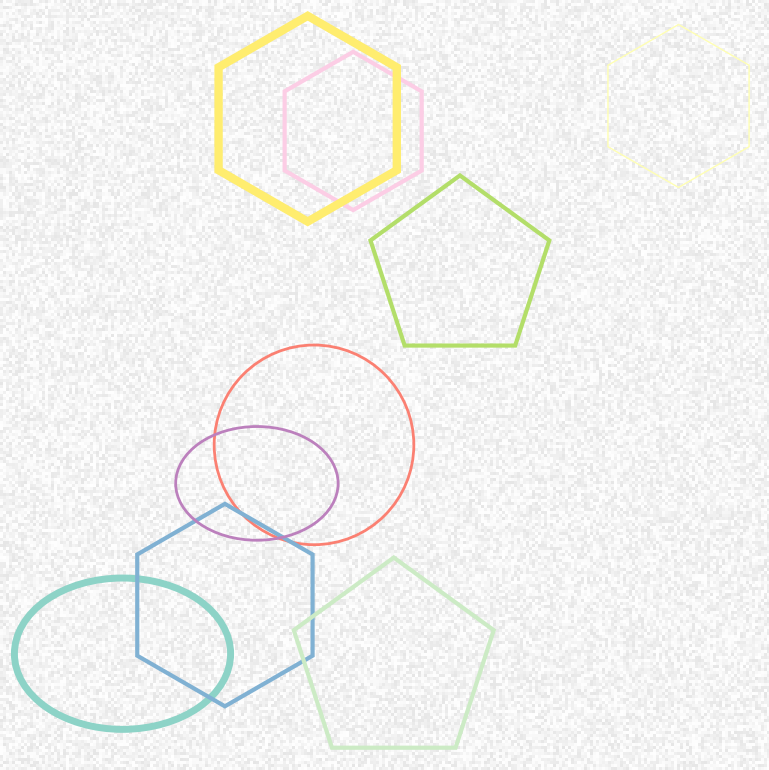[{"shape": "oval", "thickness": 2.5, "radius": 0.7, "center": [0.159, 0.151]}, {"shape": "hexagon", "thickness": 0.5, "radius": 0.53, "center": [0.881, 0.862]}, {"shape": "circle", "thickness": 1, "radius": 0.65, "center": [0.408, 0.422]}, {"shape": "hexagon", "thickness": 1.5, "radius": 0.66, "center": [0.292, 0.214]}, {"shape": "pentagon", "thickness": 1.5, "radius": 0.61, "center": [0.597, 0.65]}, {"shape": "hexagon", "thickness": 1.5, "radius": 0.51, "center": [0.459, 0.83]}, {"shape": "oval", "thickness": 1, "radius": 0.53, "center": [0.334, 0.372]}, {"shape": "pentagon", "thickness": 1.5, "radius": 0.68, "center": [0.511, 0.139]}, {"shape": "hexagon", "thickness": 3, "radius": 0.67, "center": [0.4, 0.846]}]